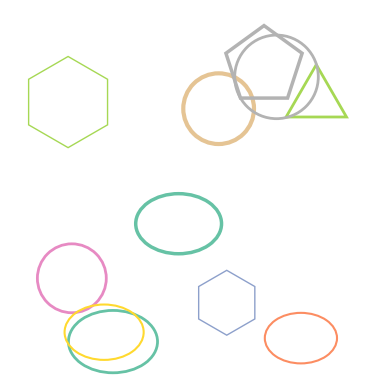[{"shape": "oval", "thickness": 2.5, "radius": 0.56, "center": [0.464, 0.419]}, {"shape": "oval", "thickness": 2, "radius": 0.58, "center": [0.293, 0.113]}, {"shape": "oval", "thickness": 1.5, "radius": 0.47, "center": [0.782, 0.122]}, {"shape": "hexagon", "thickness": 1, "radius": 0.42, "center": [0.589, 0.214]}, {"shape": "circle", "thickness": 2, "radius": 0.45, "center": [0.187, 0.277]}, {"shape": "triangle", "thickness": 2, "radius": 0.45, "center": [0.822, 0.741]}, {"shape": "hexagon", "thickness": 1, "radius": 0.59, "center": [0.177, 0.735]}, {"shape": "oval", "thickness": 1.5, "radius": 0.51, "center": [0.27, 0.137]}, {"shape": "circle", "thickness": 3, "radius": 0.46, "center": [0.568, 0.718]}, {"shape": "circle", "thickness": 2, "radius": 0.54, "center": [0.718, 0.8]}, {"shape": "pentagon", "thickness": 2.5, "radius": 0.52, "center": [0.686, 0.829]}]